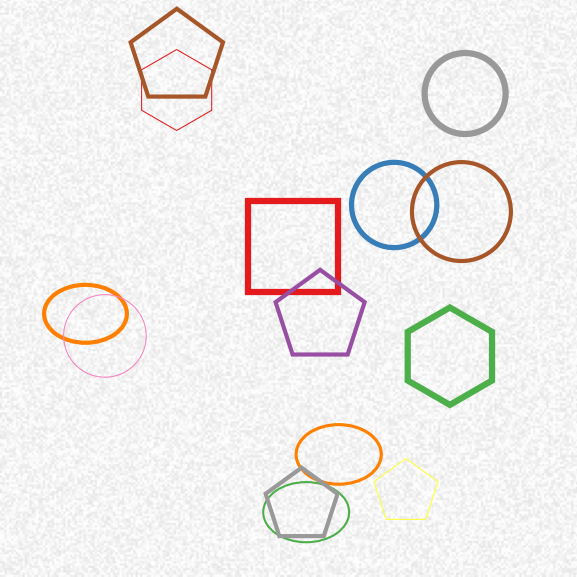[{"shape": "square", "thickness": 3, "radius": 0.39, "center": [0.507, 0.573]}, {"shape": "hexagon", "thickness": 0.5, "radius": 0.35, "center": [0.306, 0.843]}, {"shape": "circle", "thickness": 2.5, "radius": 0.37, "center": [0.683, 0.644]}, {"shape": "oval", "thickness": 1, "radius": 0.37, "center": [0.53, 0.112]}, {"shape": "hexagon", "thickness": 3, "radius": 0.42, "center": [0.779, 0.382]}, {"shape": "pentagon", "thickness": 2, "radius": 0.41, "center": [0.554, 0.451]}, {"shape": "oval", "thickness": 1.5, "radius": 0.37, "center": [0.586, 0.212]}, {"shape": "oval", "thickness": 2, "radius": 0.36, "center": [0.148, 0.456]}, {"shape": "pentagon", "thickness": 0.5, "radius": 0.29, "center": [0.703, 0.147]}, {"shape": "circle", "thickness": 2, "radius": 0.43, "center": [0.799, 0.633]}, {"shape": "pentagon", "thickness": 2, "radius": 0.42, "center": [0.306, 0.9]}, {"shape": "circle", "thickness": 0.5, "radius": 0.36, "center": [0.182, 0.417]}, {"shape": "pentagon", "thickness": 2, "radius": 0.33, "center": [0.522, 0.124]}, {"shape": "circle", "thickness": 3, "radius": 0.35, "center": [0.805, 0.837]}]